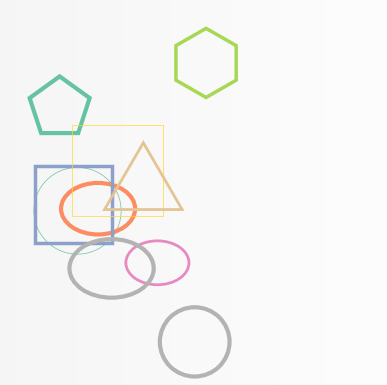[{"shape": "circle", "thickness": 0.5, "radius": 0.56, "center": [0.2, 0.453]}, {"shape": "pentagon", "thickness": 3, "radius": 0.41, "center": [0.154, 0.72]}, {"shape": "oval", "thickness": 3, "radius": 0.48, "center": [0.253, 0.458]}, {"shape": "square", "thickness": 2.5, "radius": 0.5, "center": [0.19, 0.469]}, {"shape": "oval", "thickness": 2, "radius": 0.41, "center": [0.406, 0.317]}, {"shape": "hexagon", "thickness": 2.5, "radius": 0.45, "center": [0.532, 0.837]}, {"shape": "square", "thickness": 0.5, "radius": 0.59, "center": [0.304, 0.558]}, {"shape": "triangle", "thickness": 2, "radius": 0.58, "center": [0.37, 0.514]}, {"shape": "circle", "thickness": 3, "radius": 0.45, "center": [0.502, 0.112]}, {"shape": "oval", "thickness": 3, "radius": 0.54, "center": [0.288, 0.303]}]